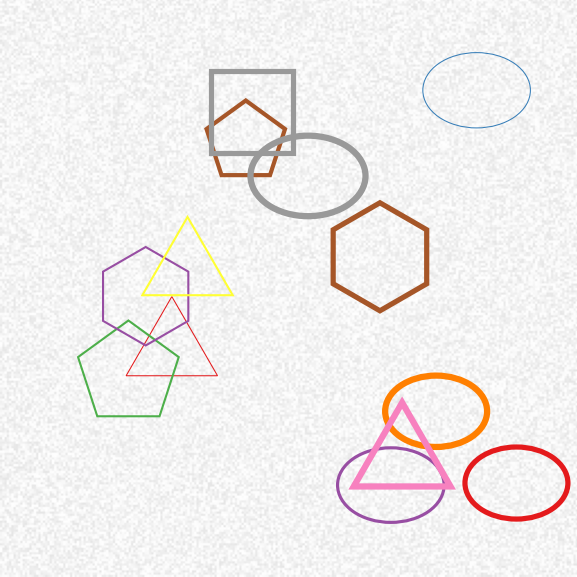[{"shape": "triangle", "thickness": 0.5, "radius": 0.46, "center": [0.298, 0.394]}, {"shape": "oval", "thickness": 2.5, "radius": 0.45, "center": [0.894, 0.163]}, {"shape": "oval", "thickness": 0.5, "radius": 0.47, "center": [0.825, 0.843]}, {"shape": "pentagon", "thickness": 1, "radius": 0.46, "center": [0.222, 0.352]}, {"shape": "hexagon", "thickness": 1, "radius": 0.43, "center": [0.252, 0.486]}, {"shape": "oval", "thickness": 1.5, "radius": 0.46, "center": [0.677, 0.159]}, {"shape": "oval", "thickness": 3, "radius": 0.44, "center": [0.755, 0.287]}, {"shape": "triangle", "thickness": 1, "radius": 0.45, "center": [0.325, 0.533]}, {"shape": "hexagon", "thickness": 2.5, "radius": 0.47, "center": [0.658, 0.555]}, {"shape": "pentagon", "thickness": 2, "radius": 0.36, "center": [0.426, 0.754]}, {"shape": "triangle", "thickness": 3, "radius": 0.48, "center": [0.696, 0.205]}, {"shape": "oval", "thickness": 3, "radius": 0.5, "center": [0.533, 0.695]}, {"shape": "square", "thickness": 2.5, "radius": 0.35, "center": [0.436, 0.806]}]